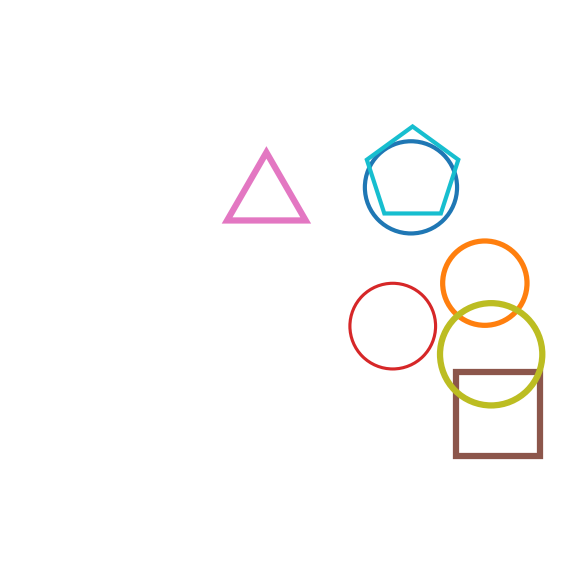[{"shape": "circle", "thickness": 2, "radius": 0.4, "center": [0.712, 0.675]}, {"shape": "circle", "thickness": 2.5, "radius": 0.37, "center": [0.84, 0.509]}, {"shape": "circle", "thickness": 1.5, "radius": 0.37, "center": [0.68, 0.434]}, {"shape": "square", "thickness": 3, "radius": 0.36, "center": [0.862, 0.282]}, {"shape": "triangle", "thickness": 3, "radius": 0.39, "center": [0.461, 0.657]}, {"shape": "circle", "thickness": 3, "radius": 0.44, "center": [0.85, 0.386]}, {"shape": "pentagon", "thickness": 2, "radius": 0.42, "center": [0.714, 0.697]}]